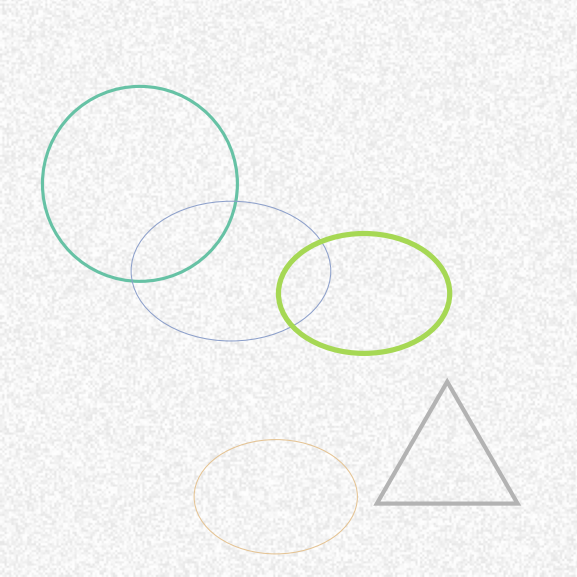[{"shape": "circle", "thickness": 1.5, "radius": 0.84, "center": [0.242, 0.681]}, {"shape": "oval", "thickness": 0.5, "radius": 0.86, "center": [0.4, 0.53]}, {"shape": "oval", "thickness": 2.5, "radius": 0.74, "center": [0.63, 0.491]}, {"shape": "oval", "thickness": 0.5, "radius": 0.71, "center": [0.478, 0.139]}, {"shape": "triangle", "thickness": 2, "radius": 0.7, "center": [0.774, 0.197]}]